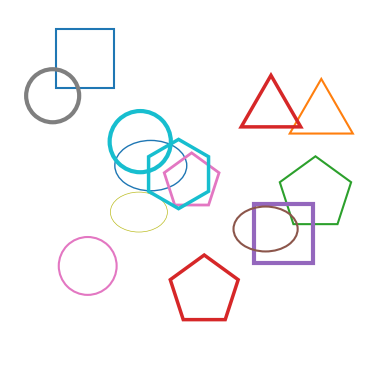[{"shape": "oval", "thickness": 1, "radius": 0.47, "center": [0.392, 0.57]}, {"shape": "square", "thickness": 1.5, "radius": 0.38, "center": [0.221, 0.847]}, {"shape": "triangle", "thickness": 1.5, "radius": 0.47, "center": [0.834, 0.7]}, {"shape": "pentagon", "thickness": 1.5, "radius": 0.49, "center": [0.819, 0.497]}, {"shape": "triangle", "thickness": 2.5, "radius": 0.45, "center": [0.704, 0.715]}, {"shape": "pentagon", "thickness": 2.5, "radius": 0.46, "center": [0.53, 0.245]}, {"shape": "square", "thickness": 3, "radius": 0.38, "center": [0.737, 0.394]}, {"shape": "oval", "thickness": 1.5, "radius": 0.42, "center": [0.69, 0.405]}, {"shape": "pentagon", "thickness": 2, "radius": 0.37, "center": [0.498, 0.528]}, {"shape": "circle", "thickness": 1.5, "radius": 0.38, "center": [0.228, 0.309]}, {"shape": "circle", "thickness": 3, "radius": 0.34, "center": [0.137, 0.751]}, {"shape": "oval", "thickness": 0.5, "radius": 0.37, "center": [0.361, 0.449]}, {"shape": "circle", "thickness": 3, "radius": 0.4, "center": [0.364, 0.632]}, {"shape": "hexagon", "thickness": 2.5, "radius": 0.45, "center": [0.464, 0.548]}]